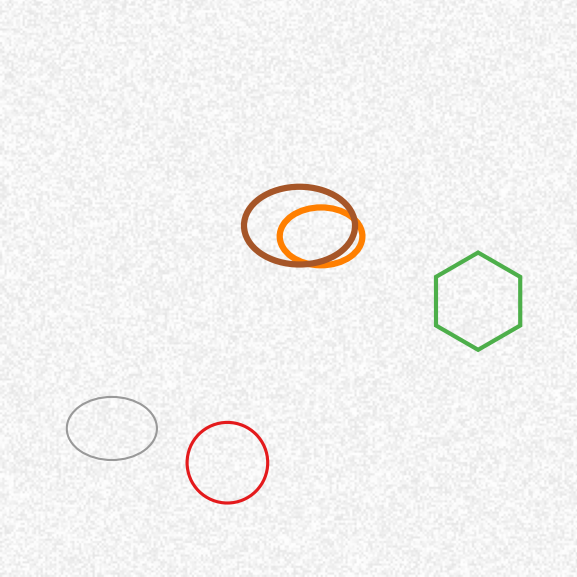[{"shape": "circle", "thickness": 1.5, "radius": 0.35, "center": [0.394, 0.198]}, {"shape": "hexagon", "thickness": 2, "radius": 0.42, "center": [0.828, 0.478]}, {"shape": "oval", "thickness": 3, "radius": 0.36, "center": [0.556, 0.59]}, {"shape": "oval", "thickness": 3, "radius": 0.48, "center": [0.519, 0.608]}, {"shape": "oval", "thickness": 1, "radius": 0.39, "center": [0.194, 0.257]}]